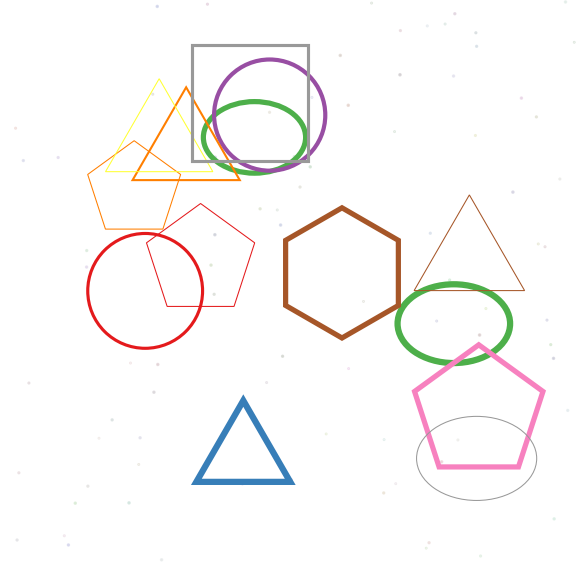[{"shape": "circle", "thickness": 1.5, "radius": 0.5, "center": [0.251, 0.495]}, {"shape": "pentagon", "thickness": 0.5, "radius": 0.49, "center": [0.347, 0.548]}, {"shape": "triangle", "thickness": 3, "radius": 0.47, "center": [0.421, 0.212]}, {"shape": "oval", "thickness": 3, "radius": 0.49, "center": [0.786, 0.439]}, {"shape": "oval", "thickness": 2.5, "radius": 0.44, "center": [0.441, 0.761]}, {"shape": "circle", "thickness": 2, "radius": 0.48, "center": [0.467, 0.8]}, {"shape": "pentagon", "thickness": 0.5, "radius": 0.42, "center": [0.232, 0.671]}, {"shape": "triangle", "thickness": 1, "radius": 0.54, "center": [0.322, 0.741]}, {"shape": "triangle", "thickness": 0.5, "radius": 0.54, "center": [0.276, 0.756]}, {"shape": "triangle", "thickness": 0.5, "radius": 0.55, "center": [0.813, 0.551]}, {"shape": "hexagon", "thickness": 2.5, "radius": 0.56, "center": [0.592, 0.527]}, {"shape": "pentagon", "thickness": 2.5, "radius": 0.58, "center": [0.829, 0.285]}, {"shape": "square", "thickness": 1.5, "radius": 0.5, "center": [0.433, 0.821]}, {"shape": "oval", "thickness": 0.5, "radius": 0.52, "center": [0.825, 0.205]}]